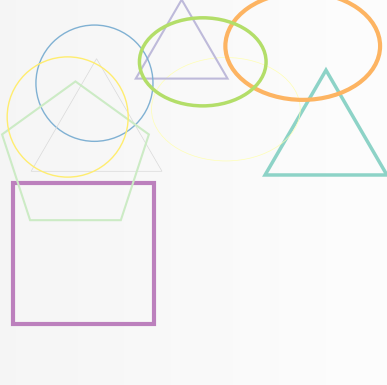[{"shape": "triangle", "thickness": 2.5, "radius": 0.91, "center": [0.841, 0.636]}, {"shape": "oval", "thickness": 0.5, "radius": 0.96, "center": [0.583, 0.716]}, {"shape": "triangle", "thickness": 1.5, "radius": 0.68, "center": [0.469, 0.864]}, {"shape": "circle", "thickness": 1, "radius": 0.76, "center": [0.244, 0.784]}, {"shape": "oval", "thickness": 3, "radius": 1.0, "center": [0.781, 0.88]}, {"shape": "oval", "thickness": 2.5, "radius": 0.82, "center": [0.523, 0.839]}, {"shape": "triangle", "thickness": 0.5, "radius": 0.98, "center": [0.249, 0.653]}, {"shape": "square", "thickness": 3, "radius": 0.91, "center": [0.216, 0.342]}, {"shape": "pentagon", "thickness": 1.5, "radius": 1.0, "center": [0.195, 0.589]}, {"shape": "circle", "thickness": 1, "radius": 0.78, "center": [0.175, 0.696]}]